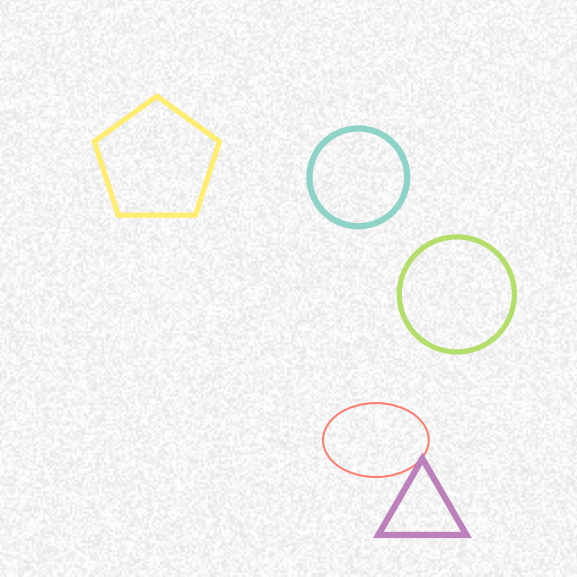[{"shape": "circle", "thickness": 3, "radius": 0.42, "center": [0.62, 0.692]}, {"shape": "oval", "thickness": 1, "radius": 0.46, "center": [0.651, 0.237]}, {"shape": "circle", "thickness": 2.5, "radius": 0.5, "center": [0.791, 0.489]}, {"shape": "triangle", "thickness": 3, "radius": 0.44, "center": [0.731, 0.117]}, {"shape": "pentagon", "thickness": 2.5, "radius": 0.57, "center": [0.272, 0.719]}]